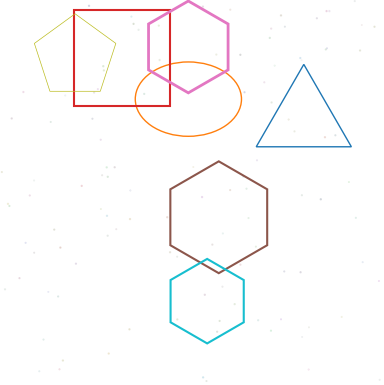[{"shape": "triangle", "thickness": 1, "radius": 0.71, "center": [0.789, 0.69]}, {"shape": "oval", "thickness": 1, "radius": 0.69, "center": [0.489, 0.743]}, {"shape": "square", "thickness": 1.5, "radius": 0.63, "center": [0.317, 0.849]}, {"shape": "hexagon", "thickness": 1.5, "radius": 0.73, "center": [0.568, 0.436]}, {"shape": "hexagon", "thickness": 2, "radius": 0.6, "center": [0.489, 0.878]}, {"shape": "pentagon", "thickness": 0.5, "radius": 0.56, "center": [0.195, 0.853]}, {"shape": "hexagon", "thickness": 1.5, "radius": 0.55, "center": [0.538, 0.218]}]